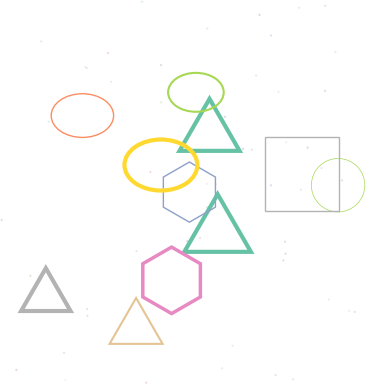[{"shape": "triangle", "thickness": 3, "radius": 0.45, "center": [0.544, 0.653]}, {"shape": "triangle", "thickness": 3, "radius": 0.5, "center": [0.565, 0.396]}, {"shape": "oval", "thickness": 1, "radius": 0.41, "center": [0.214, 0.7]}, {"shape": "hexagon", "thickness": 1, "radius": 0.39, "center": [0.492, 0.501]}, {"shape": "hexagon", "thickness": 2.5, "radius": 0.43, "center": [0.446, 0.272]}, {"shape": "circle", "thickness": 0.5, "radius": 0.35, "center": [0.878, 0.519]}, {"shape": "oval", "thickness": 1.5, "radius": 0.36, "center": [0.509, 0.76]}, {"shape": "oval", "thickness": 3, "radius": 0.47, "center": [0.418, 0.571]}, {"shape": "triangle", "thickness": 1.5, "radius": 0.4, "center": [0.353, 0.147]}, {"shape": "square", "thickness": 1, "radius": 0.48, "center": [0.784, 0.548]}, {"shape": "triangle", "thickness": 3, "radius": 0.37, "center": [0.119, 0.229]}]